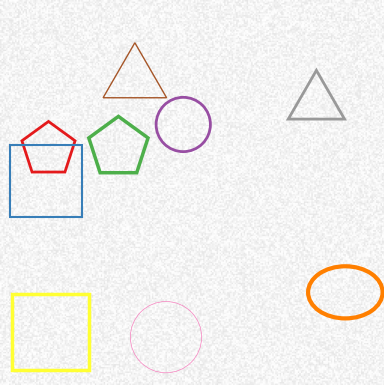[{"shape": "pentagon", "thickness": 2, "radius": 0.36, "center": [0.126, 0.612]}, {"shape": "square", "thickness": 1.5, "radius": 0.47, "center": [0.12, 0.529]}, {"shape": "pentagon", "thickness": 2.5, "radius": 0.4, "center": [0.308, 0.617]}, {"shape": "circle", "thickness": 2, "radius": 0.35, "center": [0.476, 0.677]}, {"shape": "oval", "thickness": 3, "radius": 0.48, "center": [0.897, 0.241]}, {"shape": "square", "thickness": 2.5, "radius": 0.49, "center": [0.131, 0.137]}, {"shape": "triangle", "thickness": 1, "radius": 0.48, "center": [0.35, 0.794]}, {"shape": "circle", "thickness": 0.5, "radius": 0.46, "center": [0.431, 0.124]}, {"shape": "triangle", "thickness": 2, "radius": 0.42, "center": [0.822, 0.733]}]